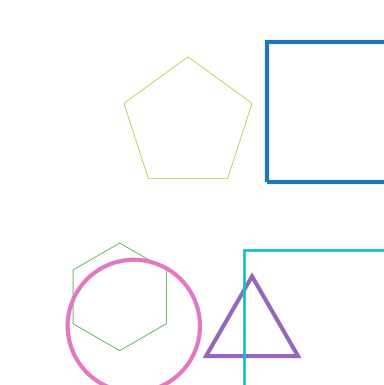[{"shape": "square", "thickness": 3, "radius": 0.91, "center": [0.875, 0.71]}, {"shape": "hexagon", "thickness": 0.5, "radius": 0.7, "center": [0.311, 0.229]}, {"shape": "triangle", "thickness": 3, "radius": 0.69, "center": [0.655, 0.144]}, {"shape": "circle", "thickness": 3, "radius": 0.86, "center": [0.348, 0.153]}, {"shape": "pentagon", "thickness": 0.5, "radius": 0.87, "center": [0.488, 0.677]}, {"shape": "square", "thickness": 2, "radius": 0.92, "center": [0.817, 0.167]}]